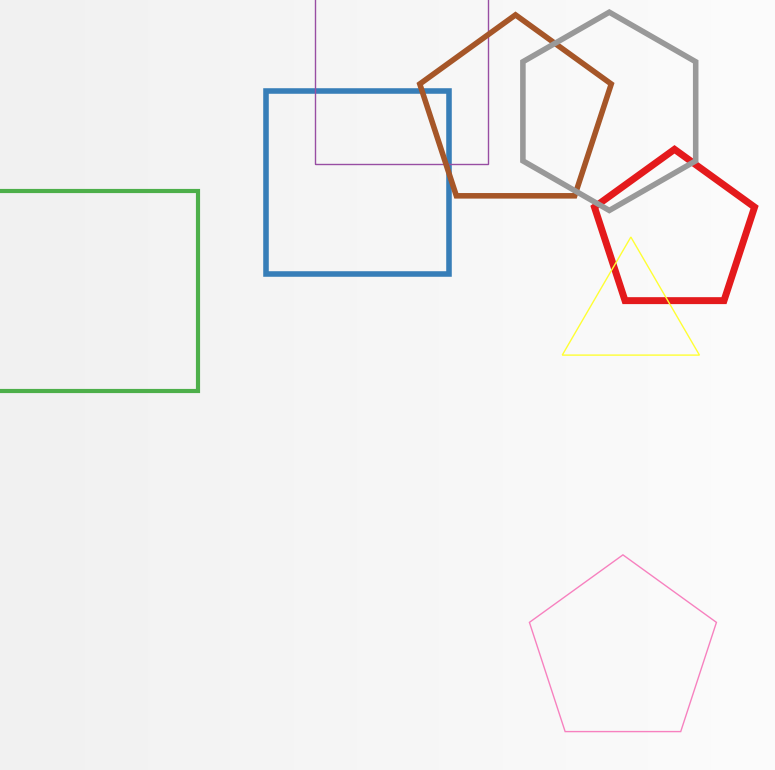[{"shape": "pentagon", "thickness": 2.5, "radius": 0.54, "center": [0.87, 0.697]}, {"shape": "square", "thickness": 2, "radius": 0.59, "center": [0.461, 0.763]}, {"shape": "square", "thickness": 1.5, "radius": 0.65, "center": [0.125, 0.622]}, {"shape": "square", "thickness": 0.5, "radius": 0.56, "center": [0.518, 0.899]}, {"shape": "triangle", "thickness": 0.5, "radius": 0.51, "center": [0.814, 0.59]}, {"shape": "pentagon", "thickness": 2, "radius": 0.65, "center": [0.665, 0.851]}, {"shape": "pentagon", "thickness": 0.5, "radius": 0.63, "center": [0.804, 0.153]}, {"shape": "hexagon", "thickness": 2, "radius": 0.64, "center": [0.786, 0.855]}]